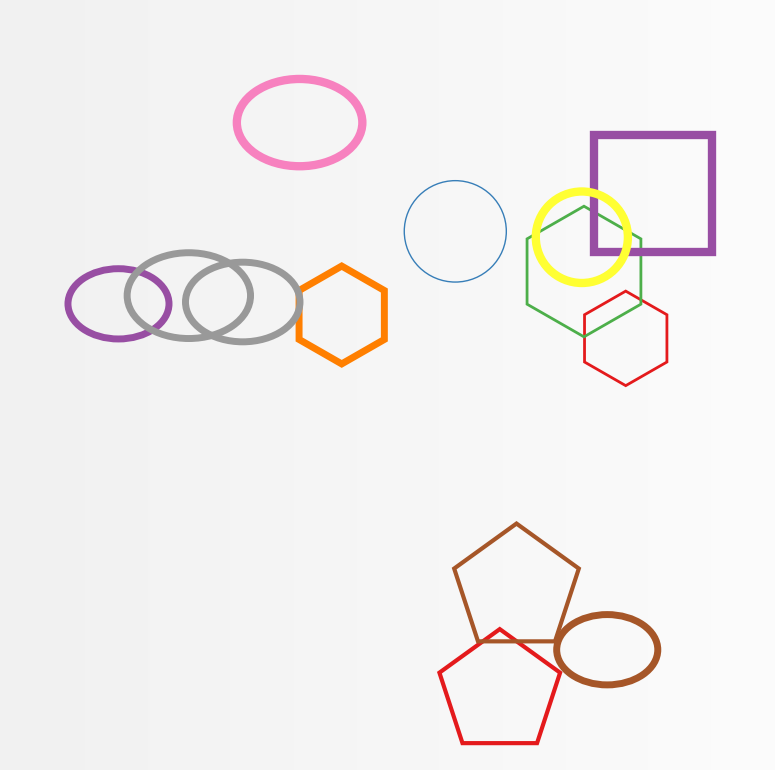[{"shape": "pentagon", "thickness": 1.5, "radius": 0.41, "center": [0.645, 0.101]}, {"shape": "hexagon", "thickness": 1, "radius": 0.31, "center": [0.807, 0.561]}, {"shape": "circle", "thickness": 0.5, "radius": 0.33, "center": [0.587, 0.7]}, {"shape": "hexagon", "thickness": 1, "radius": 0.42, "center": [0.754, 0.647]}, {"shape": "square", "thickness": 3, "radius": 0.38, "center": [0.843, 0.749]}, {"shape": "oval", "thickness": 2.5, "radius": 0.33, "center": [0.153, 0.605]}, {"shape": "hexagon", "thickness": 2.5, "radius": 0.32, "center": [0.441, 0.591]}, {"shape": "circle", "thickness": 3, "radius": 0.3, "center": [0.751, 0.692]}, {"shape": "oval", "thickness": 2.5, "radius": 0.33, "center": [0.784, 0.156]}, {"shape": "pentagon", "thickness": 1.5, "radius": 0.42, "center": [0.666, 0.235]}, {"shape": "oval", "thickness": 3, "radius": 0.4, "center": [0.387, 0.841]}, {"shape": "oval", "thickness": 2.5, "radius": 0.37, "center": [0.313, 0.608]}, {"shape": "oval", "thickness": 2.5, "radius": 0.4, "center": [0.244, 0.616]}]